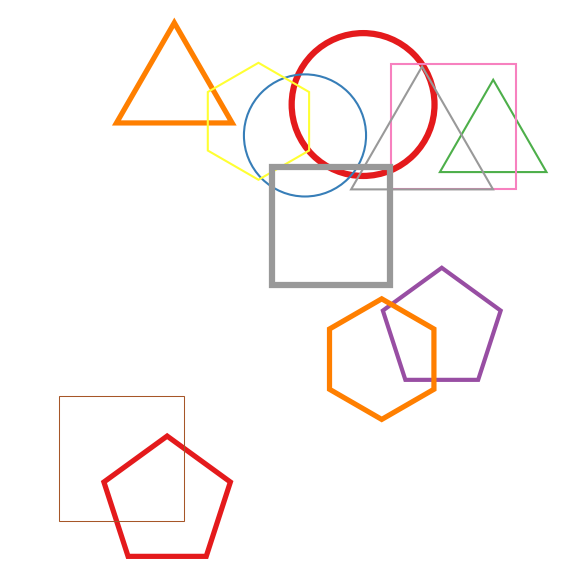[{"shape": "circle", "thickness": 3, "radius": 0.62, "center": [0.629, 0.818]}, {"shape": "pentagon", "thickness": 2.5, "radius": 0.58, "center": [0.289, 0.129]}, {"shape": "circle", "thickness": 1, "radius": 0.53, "center": [0.528, 0.765]}, {"shape": "triangle", "thickness": 1, "radius": 0.53, "center": [0.854, 0.754]}, {"shape": "pentagon", "thickness": 2, "radius": 0.54, "center": [0.765, 0.428]}, {"shape": "triangle", "thickness": 2.5, "radius": 0.58, "center": [0.302, 0.844]}, {"shape": "hexagon", "thickness": 2.5, "radius": 0.52, "center": [0.661, 0.377]}, {"shape": "hexagon", "thickness": 1, "radius": 0.51, "center": [0.448, 0.789]}, {"shape": "square", "thickness": 0.5, "radius": 0.54, "center": [0.21, 0.206]}, {"shape": "square", "thickness": 1, "radius": 0.54, "center": [0.785, 0.78]}, {"shape": "triangle", "thickness": 1, "radius": 0.71, "center": [0.731, 0.742]}, {"shape": "square", "thickness": 3, "radius": 0.51, "center": [0.573, 0.608]}]